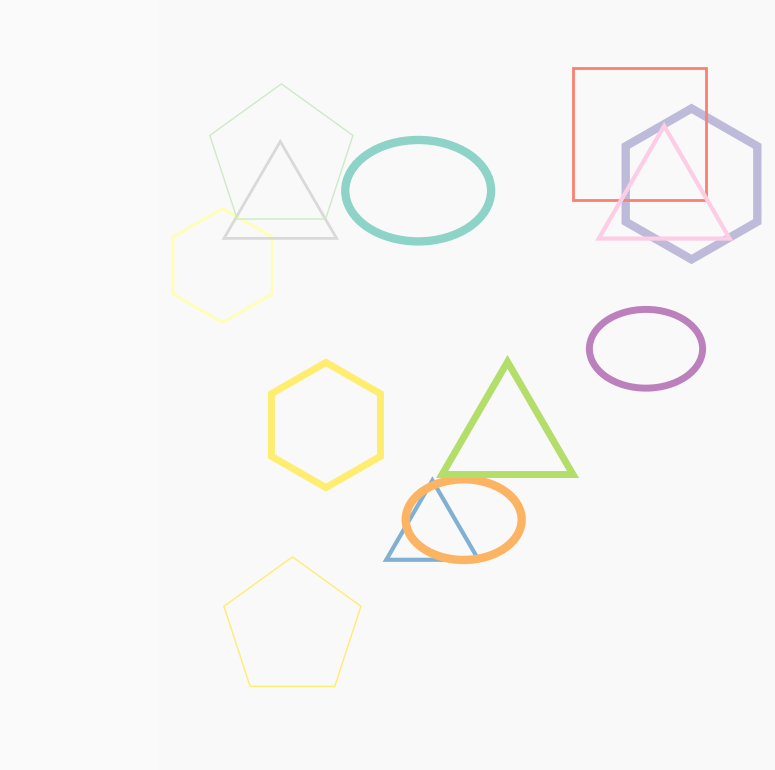[{"shape": "oval", "thickness": 3, "radius": 0.47, "center": [0.54, 0.752]}, {"shape": "hexagon", "thickness": 1, "radius": 0.37, "center": [0.287, 0.655]}, {"shape": "hexagon", "thickness": 3, "radius": 0.49, "center": [0.892, 0.761]}, {"shape": "square", "thickness": 1, "radius": 0.43, "center": [0.825, 0.826]}, {"shape": "triangle", "thickness": 1.5, "radius": 0.34, "center": [0.558, 0.307]}, {"shape": "oval", "thickness": 3, "radius": 0.37, "center": [0.598, 0.325]}, {"shape": "triangle", "thickness": 2.5, "radius": 0.49, "center": [0.655, 0.433]}, {"shape": "triangle", "thickness": 1.5, "radius": 0.49, "center": [0.857, 0.739]}, {"shape": "triangle", "thickness": 1, "radius": 0.42, "center": [0.362, 0.732]}, {"shape": "oval", "thickness": 2.5, "radius": 0.37, "center": [0.834, 0.547]}, {"shape": "pentagon", "thickness": 0.5, "radius": 0.49, "center": [0.363, 0.794]}, {"shape": "hexagon", "thickness": 2.5, "radius": 0.41, "center": [0.421, 0.448]}, {"shape": "pentagon", "thickness": 0.5, "radius": 0.46, "center": [0.377, 0.184]}]